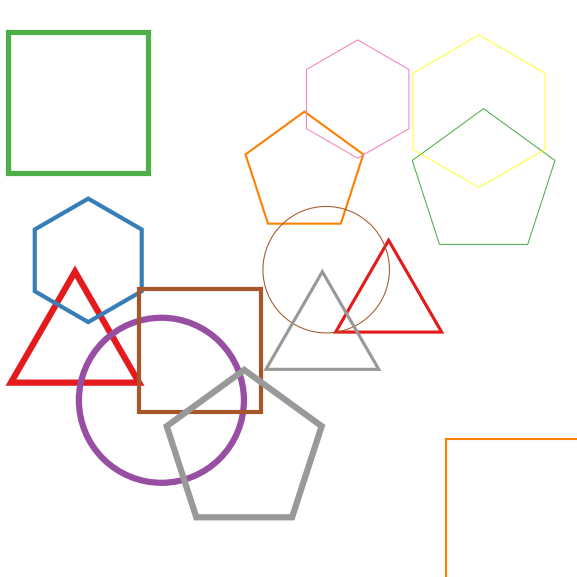[{"shape": "triangle", "thickness": 1.5, "radius": 0.53, "center": [0.673, 0.477]}, {"shape": "triangle", "thickness": 3, "radius": 0.64, "center": [0.13, 0.401]}, {"shape": "hexagon", "thickness": 2, "radius": 0.53, "center": [0.153, 0.548]}, {"shape": "pentagon", "thickness": 0.5, "radius": 0.65, "center": [0.837, 0.681]}, {"shape": "square", "thickness": 2.5, "radius": 0.61, "center": [0.135, 0.822]}, {"shape": "circle", "thickness": 3, "radius": 0.71, "center": [0.28, 0.306]}, {"shape": "square", "thickness": 1, "radius": 0.62, "center": [0.898, 0.114]}, {"shape": "pentagon", "thickness": 1, "radius": 0.54, "center": [0.527, 0.699]}, {"shape": "hexagon", "thickness": 0.5, "radius": 0.66, "center": [0.829, 0.806]}, {"shape": "circle", "thickness": 0.5, "radius": 0.55, "center": [0.565, 0.532]}, {"shape": "square", "thickness": 2, "radius": 0.53, "center": [0.346, 0.393]}, {"shape": "hexagon", "thickness": 0.5, "radius": 0.51, "center": [0.619, 0.828]}, {"shape": "pentagon", "thickness": 3, "radius": 0.71, "center": [0.423, 0.218]}, {"shape": "triangle", "thickness": 1.5, "radius": 0.56, "center": [0.558, 0.416]}]